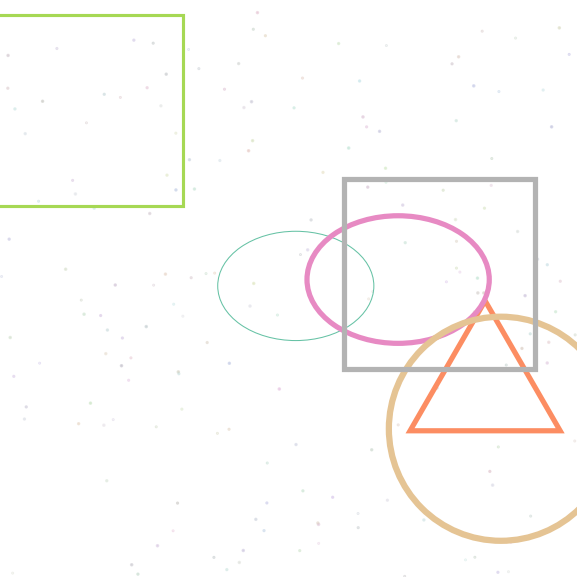[{"shape": "oval", "thickness": 0.5, "radius": 0.68, "center": [0.512, 0.504]}, {"shape": "triangle", "thickness": 2.5, "radius": 0.75, "center": [0.84, 0.328]}, {"shape": "oval", "thickness": 2.5, "radius": 0.79, "center": [0.689, 0.515]}, {"shape": "square", "thickness": 1.5, "radius": 0.83, "center": [0.153, 0.808]}, {"shape": "circle", "thickness": 3, "radius": 0.97, "center": [0.867, 0.257]}, {"shape": "square", "thickness": 2.5, "radius": 0.83, "center": [0.761, 0.525]}]